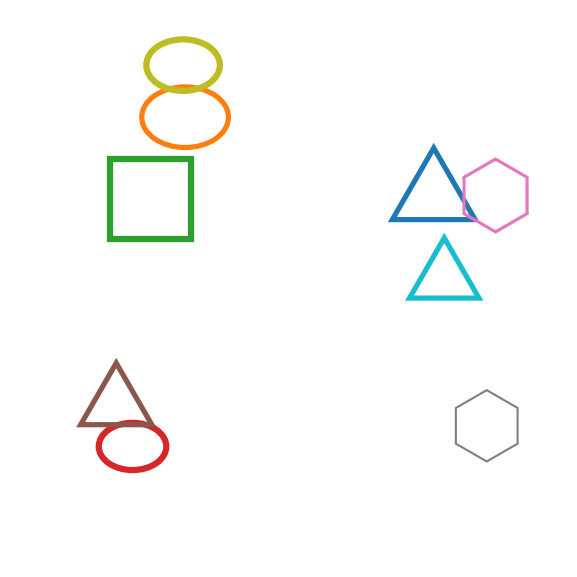[{"shape": "triangle", "thickness": 2.5, "radius": 0.41, "center": [0.751, 0.66]}, {"shape": "oval", "thickness": 2.5, "radius": 0.38, "center": [0.321, 0.796]}, {"shape": "square", "thickness": 3, "radius": 0.35, "center": [0.261, 0.655]}, {"shape": "oval", "thickness": 3, "radius": 0.29, "center": [0.229, 0.226]}, {"shape": "triangle", "thickness": 2.5, "radius": 0.36, "center": [0.201, 0.299]}, {"shape": "hexagon", "thickness": 1.5, "radius": 0.32, "center": [0.858, 0.661]}, {"shape": "hexagon", "thickness": 1, "radius": 0.31, "center": [0.843, 0.262]}, {"shape": "oval", "thickness": 3, "radius": 0.32, "center": [0.317, 0.886]}, {"shape": "triangle", "thickness": 2.5, "radius": 0.35, "center": [0.769, 0.518]}]